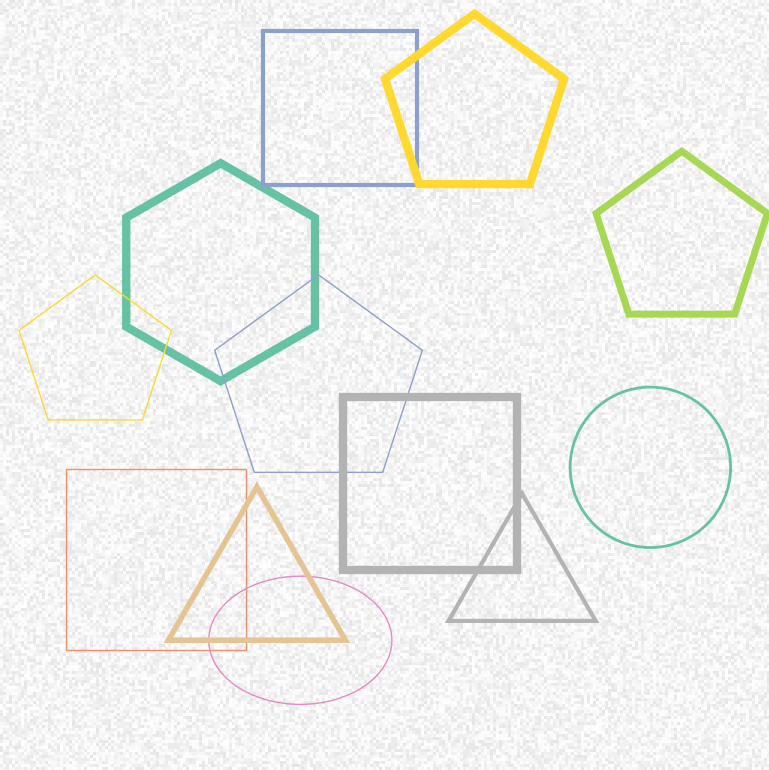[{"shape": "circle", "thickness": 1, "radius": 0.52, "center": [0.845, 0.393]}, {"shape": "hexagon", "thickness": 3, "radius": 0.71, "center": [0.287, 0.647]}, {"shape": "square", "thickness": 0.5, "radius": 0.59, "center": [0.203, 0.273]}, {"shape": "square", "thickness": 1.5, "radius": 0.5, "center": [0.442, 0.859]}, {"shape": "pentagon", "thickness": 0.5, "radius": 0.71, "center": [0.414, 0.501]}, {"shape": "oval", "thickness": 0.5, "radius": 0.59, "center": [0.39, 0.168]}, {"shape": "pentagon", "thickness": 2.5, "radius": 0.58, "center": [0.885, 0.687]}, {"shape": "pentagon", "thickness": 0.5, "radius": 0.52, "center": [0.124, 0.539]}, {"shape": "pentagon", "thickness": 3, "radius": 0.61, "center": [0.616, 0.86]}, {"shape": "triangle", "thickness": 2, "radius": 0.66, "center": [0.334, 0.235]}, {"shape": "triangle", "thickness": 1.5, "radius": 0.55, "center": [0.678, 0.249]}, {"shape": "square", "thickness": 3, "radius": 0.56, "center": [0.559, 0.372]}]